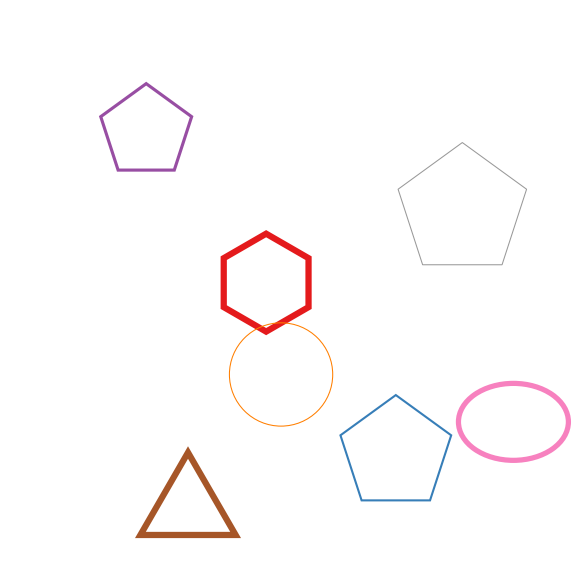[{"shape": "hexagon", "thickness": 3, "radius": 0.42, "center": [0.461, 0.51]}, {"shape": "pentagon", "thickness": 1, "radius": 0.5, "center": [0.685, 0.214]}, {"shape": "pentagon", "thickness": 1.5, "radius": 0.41, "center": [0.253, 0.772]}, {"shape": "circle", "thickness": 0.5, "radius": 0.45, "center": [0.487, 0.351]}, {"shape": "triangle", "thickness": 3, "radius": 0.48, "center": [0.326, 0.12]}, {"shape": "oval", "thickness": 2.5, "radius": 0.48, "center": [0.889, 0.269]}, {"shape": "pentagon", "thickness": 0.5, "radius": 0.58, "center": [0.801, 0.635]}]